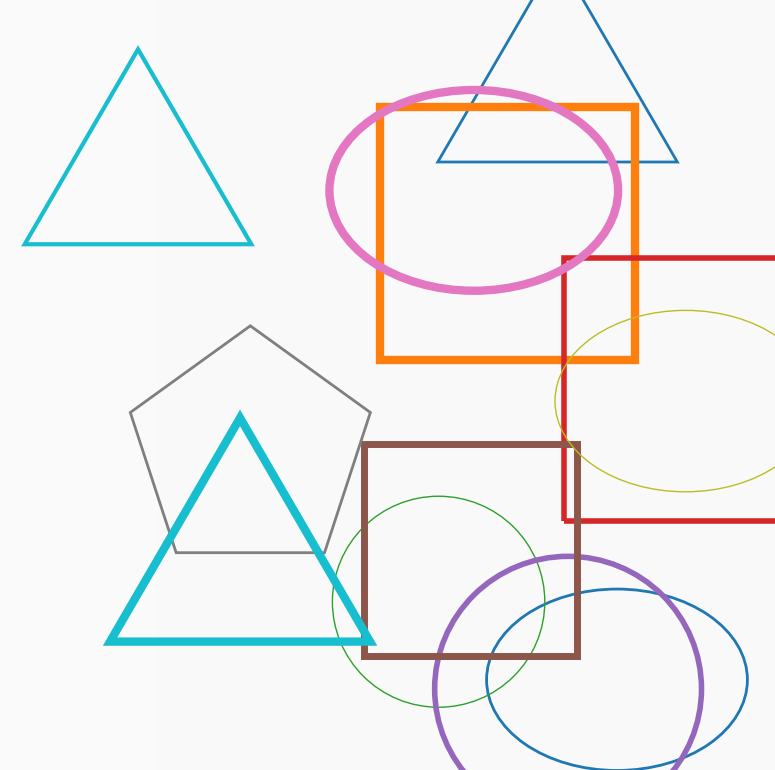[{"shape": "triangle", "thickness": 1, "radius": 0.89, "center": [0.719, 0.879]}, {"shape": "oval", "thickness": 1, "radius": 0.84, "center": [0.796, 0.117]}, {"shape": "square", "thickness": 3, "radius": 0.82, "center": [0.655, 0.697]}, {"shape": "circle", "thickness": 0.5, "radius": 0.69, "center": [0.566, 0.219]}, {"shape": "square", "thickness": 2, "radius": 0.85, "center": [0.898, 0.494]}, {"shape": "circle", "thickness": 2, "radius": 0.86, "center": [0.733, 0.105]}, {"shape": "square", "thickness": 2.5, "radius": 0.69, "center": [0.607, 0.286]}, {"shape": "oval", "thickness": 3, "radius": 0.93, "center": [0.611, 0.753]}, {"shape": "pentagon", "thickness": 1, "radius": 0.81, "center": [0.323, 0.414]}, {"shape": "oval", "thickness": 0.5, "radius": 0.84, "center": [0.884, 0.479]}, {"shape": "triangle", "thickness": 1.5, "radius": 0.84, "center": [0.178, 0.767]}, {"shape": "triangle", "thickness": 3, "radius": 0.97, "center": [0.31, 0.264]}]